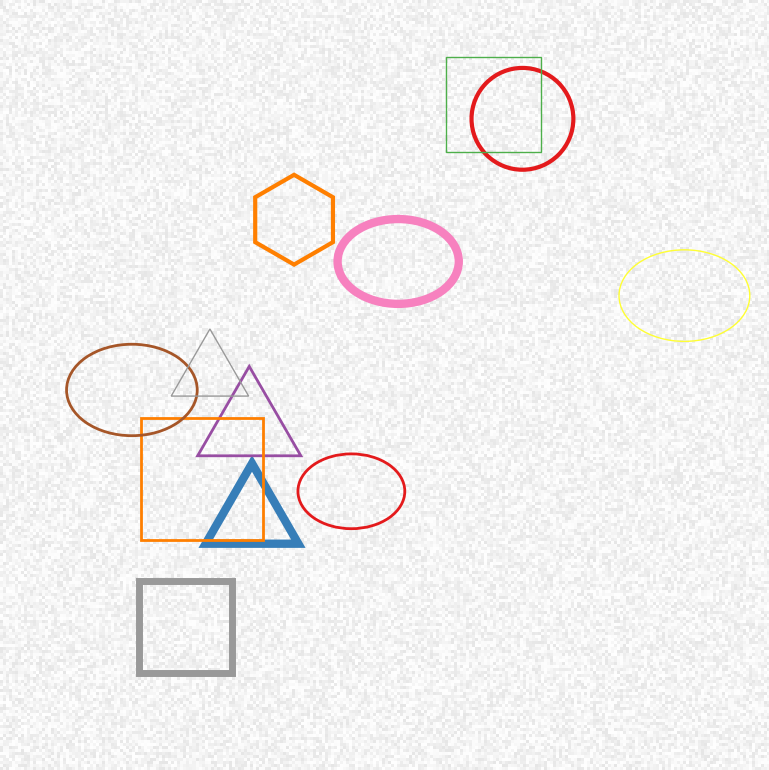[{"shape": "oval", "thickness": 1, "radius": 0.35, "center": [0.456, 0.362]}, {"shape": "circle", "thickness": 1.5, "radius": 0.33, "center": [0.679, 0.846]}, {"shape": "triangle", "thickness": 3, "radius": 0.35, "center": [0.327, 0.329]}, {"shape": "square", "thickness": 0.5, "radius": 0.31, "center": [0.641, 0.864]}, {"shape": "triangle", "thickness": 1, "radius": 0.39, "center": [0.324, 0.447]}, {"shape": "hexagon", "thickness": 1.5, "radius": 0.29, "center": [0.382, 0.715]}, {"shape": "square", "thickness": 1, "radius": 0.4, "center": [0.262, 0.378]}, {"shape": "oval", "thickness": 0.5, "radius": 0.42, "center": [0.889, 0.616]}, {"shape": "oval", "thickness": 1, "radius": 0.42, "center": [0.171, 0.494]}, {"shape": "oval", "thickness": 3, "radius": 0.39, "center": [0.517, 0.66]}, {"shape": "triangle", "thickness": 0.5, "radius": 0.29, "center": [0.273, 0.515]}, {"shape": "square", "thickness": 2.5, "radius": 0.3, "center": [0.241, 0.186]}]